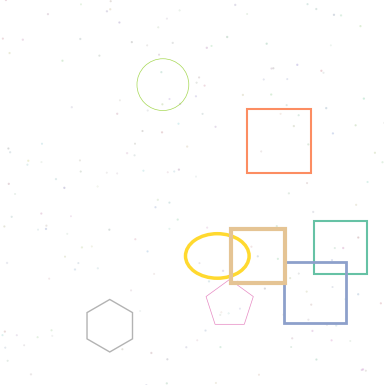[{"shape": "square", "thickness": 1.5, "radius": 0.34, "center": [0.885, 0.356]}, {"shape": "square", "thickness": 1.5, "radius": 0.42, "center": [0.726, 0.635]}, {"shape": "square", "thickness": 2, "radius": 0.4, "center": [0.818, 0.241]}, {"shape": "pentagon", "thickness": 0.5, "radius": 0.32, "center": [0.597, 0.21]}, {"shape": "circle", "thickness": 0.5, "radius": 0.34, "center": [0.423, 0.78]}, {"shape": "oval", "thickness": 2.5, "radius": 0.41, "center": [0.564, 0.335]}, {"shape": "square", "thickness": 3, "radius": 0.35, "center": [0.671, 0.335]}, {"shape": "hexagon", "thickness": 1, "radius": 0.34, "center": [0.285, 0.154]}]